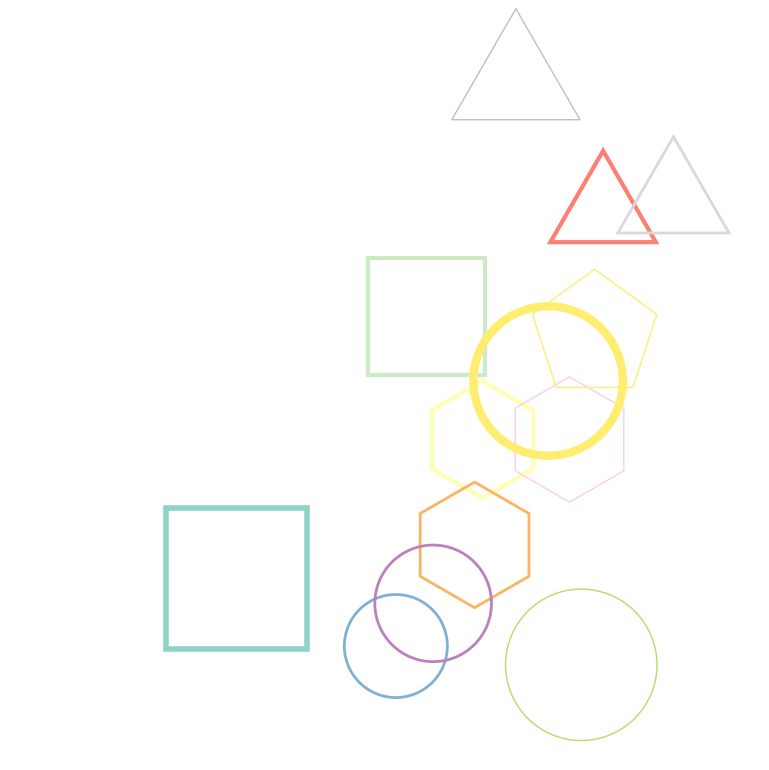[{"shape": "square", "thickness": 2, "radius": 0.46, "center": [0.308, 0.249]}, {"shape": "hexagon", "thickness": 1.5, "radius": 0.38, "center": [0.627, 0.429]}, {"shape": "triangle", "thickness": 0.5, "radius": 0.48, "center": [0.67, 0.893]}, {"shape": "triangle", "thickness": 1.5, "radius": 0.4, "center": [0.783, 0.725]}, {"shape": "circle", "thickness": 1, "radius": 0.33, "center": [0.514, 0.161]}, {"shape": "hexagon", "thickness": 1, "radius": 0.41, "center": [0.616, 0.292]}, {"shape": "circle", "thickness": 0.5, "radius": 0.49, "center": [0.755, 0.137]}, {"shape": "hexagon", "thickness": 0.5, "radius": 0.41, "center": [0.74, 0.429]}, {"shape": "triangle", "thickness": 1, "radius": 0.42, "center": [0.875, 0.739]}, {"shape": "circle", "thickness": 1, "radius": 0.38, "center": [0.563, 0.216]}, {"shape": "square", "thickness": 1.5, "radius": 0.38, "center": [0.554, 0.588]}, {"shape": "circle", "thickness": 3, "radius": 0.49, "center": [0.712, 0.505]}, {"shape": "pentagon", "thickness": 0.5, "radius": 0.42, "center": [0.772, 0.566]}]